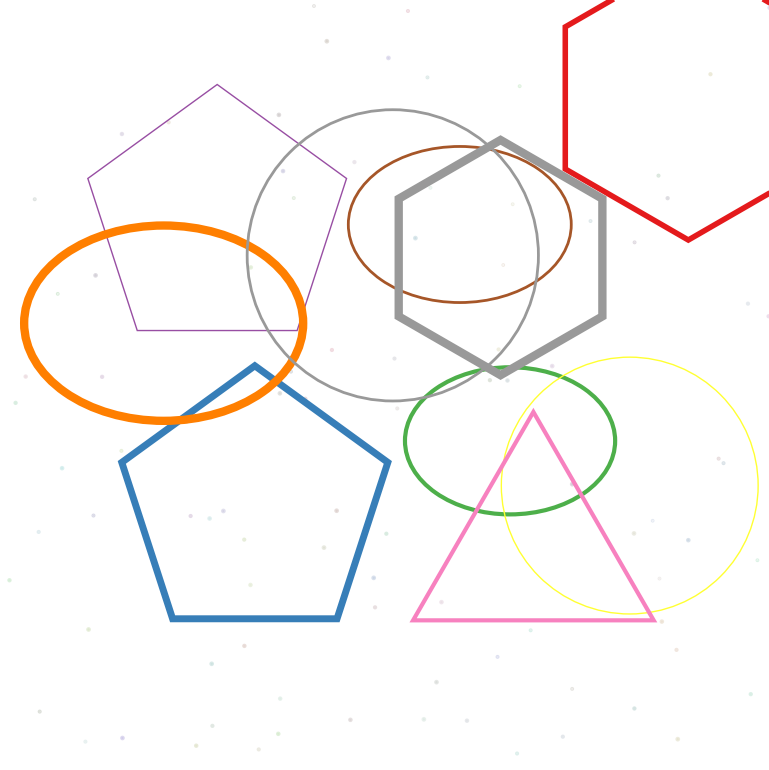[{"shape": "hexagon", "thickness": 2, "radius": 0.92, "center": [0.894, 0.873]}, {"shape": "pentagon", "thickness": 2.5, "radius": 0.91, "center": [0.331, 0.343]}, {"shape": "oval", "thickness": 1.5, "radius": 0.68, "center": [0.662, 0.427]}, {"shape": "pentagon", "thickness": 0.5, "radius": 0.88, "center": [0.282, 0.714]}, {"shape": "oval", "thickness": 3, "radius": 0.91, "center": [0.213, 0.58]}, {"shape": "circle", "thickness": 0.5, "radius": 0.83, "center": [0.818, 0.369]}, {"shape": "oval", "thickness": 1, "radius": 0.72, "center": [0.597, 0.708]}, {"shape": "triangle", "thickness": 1.5, "radius": 0.9, "center": [0.693, 0.285]}, {"shape": "circle", "thickness": 1, "radius": 0.95, "center": [0.51, 0.668]}, {"shape": "hexagon", "thickness": 3, "radius": 0.76, "center": [0.65, 0.665]}]